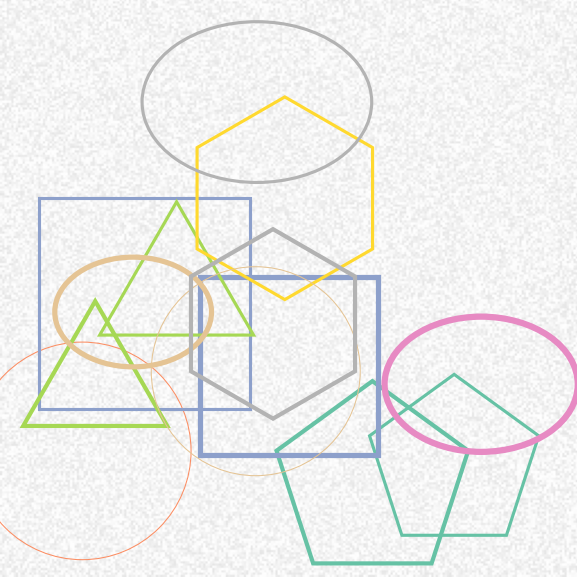[{"shape": "pentagon", "thickness": 2, "radius": 0.87, "center": [0.645, 0.165]}, {"shape": "pentagon", "thickness": 1.5, "radius": 0.77, "center": [0.786, 0.197]}, {"shape": "circle", "thickness": 0.5, "radius": 0.94, "center": [0.142, 0.218]}, {"shape": "square", "thickness": 2.5, "radius": 0.77, "center": [0.501, 0.365]}, {"shape": "square", "thickness": 1.5, "radius": 0.91, "center": [0.251, 0.474]}, {"shape": "oval", "thickness": 3, "radius": 0.84, "center": [0.833, 0.334]}, {"shape": "triangle", "thickness": 1.5, "radius": 0.77, "center": [0.306, 0.496]}, {"shape": "triangle", "thickness": 2, "radius": 0.72, "center": [0.165, 0.334]}, {"shape": "hexagon", "thickness": 1.5, "radius": 0.88, "center": [0.493, 0.656]}, {"shape": "oval", "thickness": 2.5, "radius": 0.68, "center": [0.231, 0.459]}, {"shape": "circle", "thickness": 0.5, "radius": 0.9, "center": [0.443, 0.356]}, {"shape": "oval", "thickness": 1.5, "radius": 0.99, "center": [0.445, 0.822]}, {"shape": "hexagon", "thickness": 2, "radius": 0.82, "center": [0.473, 0.438]}]